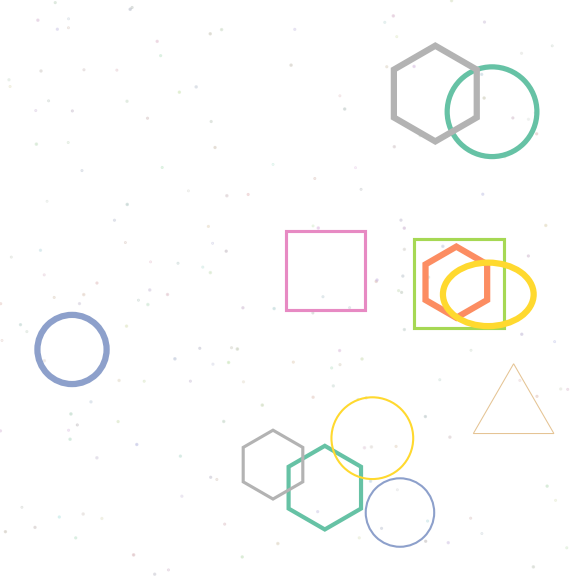[{"shape": "hexagon", "thickness": 2, "radius": 0.36, "center": [0.562, 0.155]}, {"shape": "circle", "thickness": 2.5, "radius": 0.39, "center": [0.852, 0.806]}, {"shape": "hexagon", "thickness": 3, "radius": 0.31, "center": [0.79, 0.51]}, {"shape": "circle", "thickness": 3, "radius": 0.3, "center": [0.125, 0.394]}, {"shape": "circle", "thickness": 1, "radius": 0.3, "center": [0.693, 0.112]}, {"shape": "square", "thickness": 1.5, "radius": 0.34, "center": [0.563, 0.531]}, {"shape": "square", "thickness": 1.5, "radius": 0.39, "center": [0.794, 0.508]}, {"shape": "oval", "thickness": 3, "radius": 0.39, "center": [0.846, 0.489]}, {"shape": "circle", "thickness": 1, "radius": 0.35, "center": [0.645, 0.24]}, {"shape": "triangle", "thickness": 0.5, "radius": 0.4, "center": [0.889, 0.289]}, {"shape": "hexagon", "thickness": 1.5, "radius": 0.3, "center": [0.473, 0.195]}, {"shape": "hexagon", "thickness": 3, "radius": 0.41, "center": [0.754, 0.837]}]